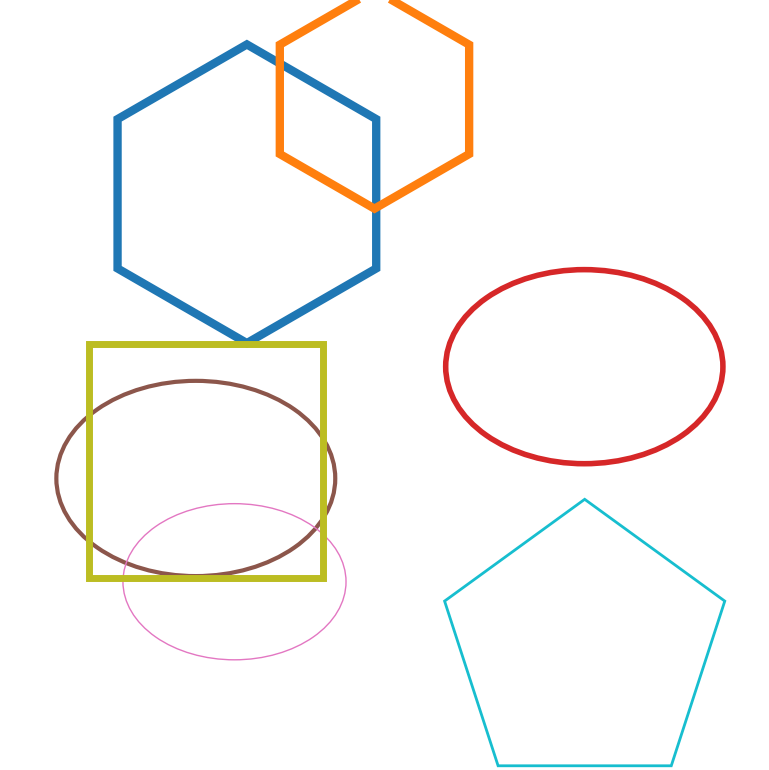[{"shape": "hexagon", "thickness": 3, "radius": 0.97, "center": [0.321, 0.748]}, {"shape": "hexagon", "thickness": 3, "radius": 0.71, "center": [0.486, 0.871]}, {"shape": "oval", "thickness": 2, "radius": 0.9, "center": [0.759, 0.524]}, {"shape": "oval", "thickness": 1.5, "radius": 0.91, "center": [0.254, 0.379]}, {"shape": "oval", "thickness": 0.5, "radius": 0.72, "center": [0.305, 0.244]}, {"shape": "square", "thickness": 2.5, "radius": 0.76, "center": [0.267, 0.402]}, {"shape": "pentagon", "thickness": 1, "radius": 0.96, "center": [0.759, 0.16]}]